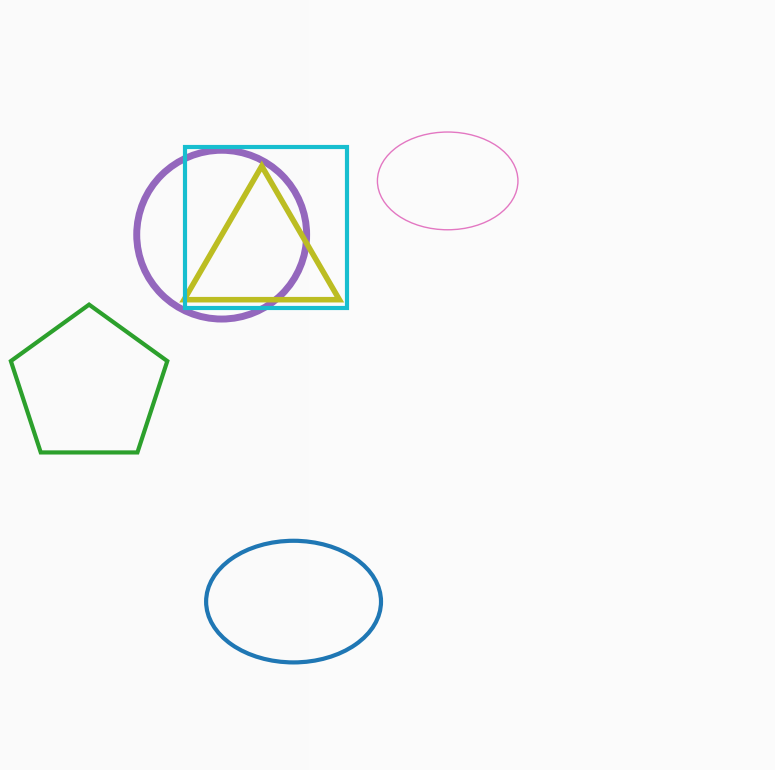[{"shape": "oval", "thickness": 1.5, "radius": 0.56, "center": [0.379, 0.219]}, {"shape": "pentagon", "thickness": 1.5, "radius": 0.53, "center": [0.115, 0.498]}, {"shape": "circle", "thickness": 2.5, "radius": 0.55, "center": [0.286, 0.695]}, {"shape": "oval", "thickness": 0.5, "radius": 0.45, "center": [0.578, 0.765]}, {"shape": "triangle", "thickness": 2, "radius": 0.58, "center": [0.338, 0.669]}, {"shape": "square", "thickness": 1.5, "radius": 0.52, "center": [0.343, 0.705]}]